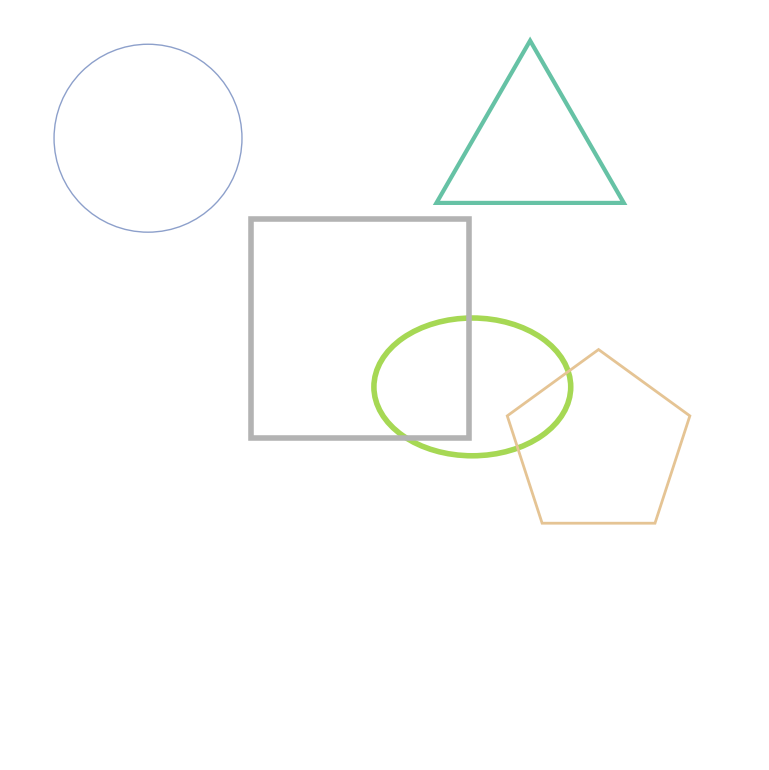[{"shape": "triangle", "thickness": 1.5, "radius": 0.7, "center": [0.688, 0.807]}, {"shape": "circle", "thickness": 0.5, "radius": 0.61, "center": [0.192, 0.821]}, {"shape": "oval", "thickness": 2, "radius": 0.64, "center": [0.613, 0.498]}, {"shape": "pentagon", "thickness": 1, "radius": 0.62, "center": [0.777, 0.421]}, {"shape": "square", "thickness": 2, "radius": 0.71, "center": [0.468, 0.573]}]